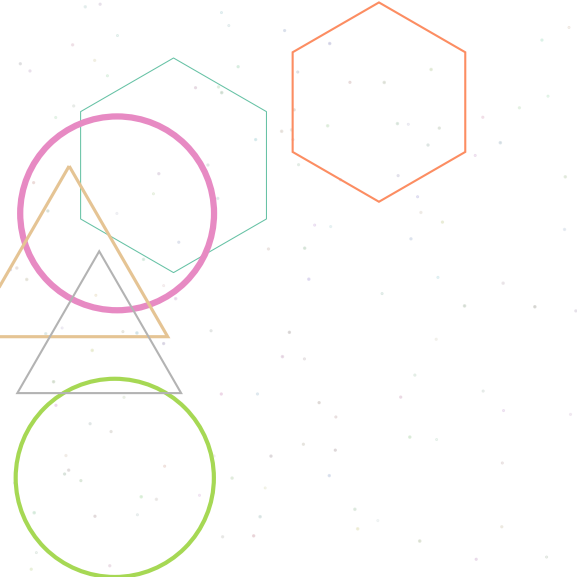[{"shape": "hexagon", "thickness": 0.5, "radius": 0.93, "center": [0.3, 0.713]}, {"shape": "hexagon", "thickness": 1, "radius": 0.86, "center": [0.656, 0.822]}, {"shape": "circle", "thickness": 3, "radius": 0.84, "center": [0.203, 0.63]}, {"shape": "circle", "thickness": 2, "radius": 0.86, "center": [0.199, 0.172]}, {"shape": "triangle", "thickness": 1.5, "radius": 0.99, "center": [0.12, 0.515]}, {"shape": "triangle", "thickness": 1, "radius": 0.82, "center": [0.172, 0.4]}]